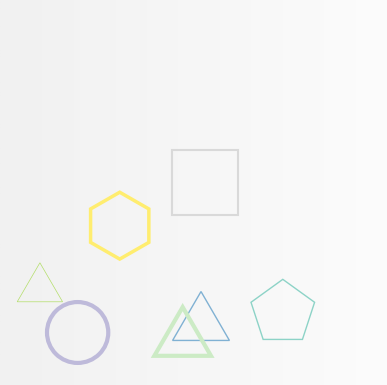[{"shape": "pentagon", "thickness": 1, "radius": 0.43, "center": [0.73, 0.188]}, {"shape": "circle", "thickness": 3, "radius": 0.4, "center": [0.2, 0.136]}, {"shape": "triangle", "thickness": 1, "radius": 0.42, "center": [0.519, 0.158]}, {"shape": "triangle", "thickness": 0.5, "radius": 0.34, "center": [0.103, 0.25]}, {"shape": "square", "thickness": 1.5, "radius": 0.42, "center": [0.53, 0.526]}, {"shape": "triangle", "thickness": 3, "radius": 0.42, "center": [0.471, 0.118]}, {"shape": "hexagon", "thickness": 2.5, "radius": 0.43, "center": [0.309, 0.414]}]